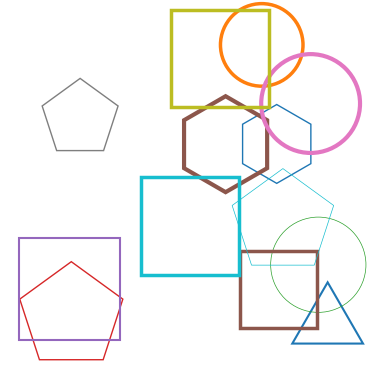[{"shape": "hexagon", "thickness": 1, "radius": 0.51, "center": [0.719, 0.626]}, {"shape": "triangle", "thickness": 1.5, "radius": 0.53, "center": [0.851, 0.161]}, {"shape": "circle", "thickness": 2.5, "radius": 0.54, "center": [0.68, 0.883]}, {"shape": "circle", "thickness": 0.5, "radius": 0.62, "center": [0.827, 0.312]}, {"shape": "pentagon", "thickness": 1, "radius": 0.7, "center": [0.185, 0.18]}, {"shape": "square", "thickness": 1.5, "radius": 0.66, "center": [0.181, 0.249]}, {"shape": "square", "thickness": 2.5, "radius": 0.5, "center": [0.723, 0.248]}, {"shape": "hexagon", "thickness": 3, "radius": 0.62, "center": [0.586, 0.625]}, {"shape": "circle", "thickness": 3, "radius": 0.64, "center": [0.807, 0.731]}, {"shape": "pentagon", "thickness": 1, "radius": 0.52, "center": [0.208, 0.693]}, {"shape": "square", "thickness": 2.5, "radius": 0.63, "center": [0.571, 0.847]}, {"shape": "square", "thickness": 2.5, "radius": 0.63, "center": [0.494, 0.413]}, {"shape": "pentagon", "thickness": 0.5, "radius": 0.69, "center": [0.735, 0.423]}]